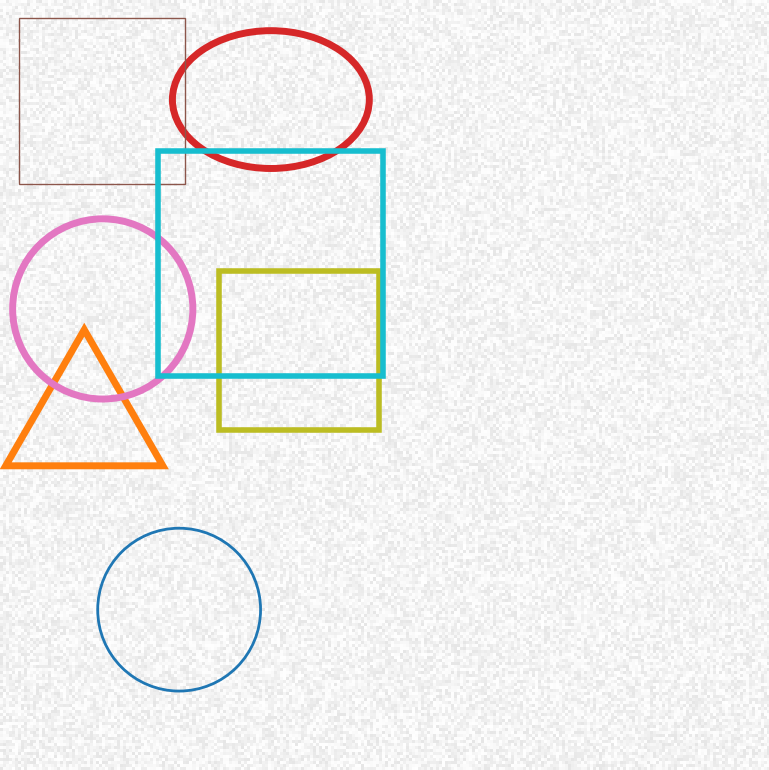[{"shape": "circle", "thickness": 1, "radius": 0.53, "center": [0.233, 0.208]}, {"shape": "triangle", "thickness": 2.5, "radius": 0.59, "center": [0.109, 0.454]}, {"shape": "oval", "thickness": 2.5, "radius": 0.64, "center": [0.352, 0.871]}, {"shape": "square", "thickness": 0.5, "radius": 0.54, "center": [0.132, 0.868]}, {"shape": "circle", "thickness": 2.5, "radius": 0.59, "center": [0.133, 0.599]}, {"shape": "square", "thickness": 2, "radius": 0.52, "center": [0.388, 0.545]}, {"shape": "square", "thickness": 2, "radius": 0.73, "center": [0.351, 0.658]}]